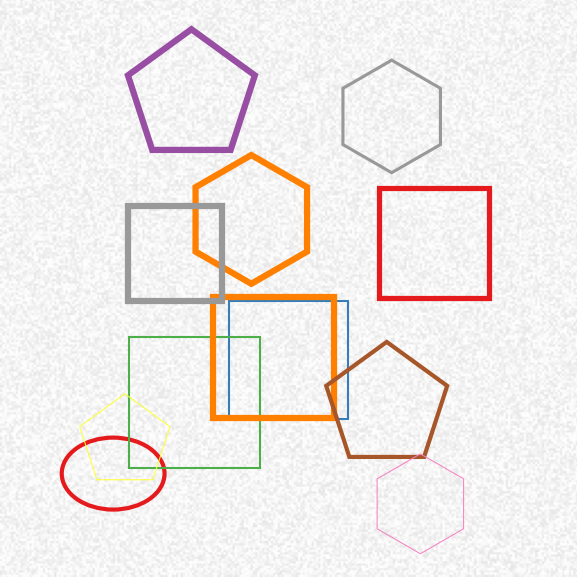[{"shape": "square", "thickness": 2.5, "radius": 0.48, "center": [0.752, 0.578]}, {"shape": "oval", "thickness": 2, "radius": 0.45, "center": [0.196, 0.179]}, {"shape": "square", "thickness": 1, "radius": 0.51, "center": [0.499, 0.375]}, {"shape": "square", "thickness": 1, "radius": 0.57, "center": [0.337, 0.302]}, {"shape": "pentagon", "thickness": 3, "radius": 0.58, "center": [0.331, 0.833]}, {"shape": "hexagon", "thickness": 3, "radius": 0.56, "center": [0.435, 0.619]}, {"shape": "square", "thickness": 3, "radius": 0.52, "center": [0.474, 0.38]}, {"shape": "pentagon", "thickness": 0.5, "radius": 0.41, "center": [0.216, 0.235]}, {"shape": "pentagon", "thickness": 2, "radius": 0.55, "center": [0.67, 0.297]}, {"shape": "hexagon", "thickness": 0.5, "radius": 0.43, "center": [0.728, 0.127]}, {"shape": "square", "thickness": 3, "radius": 0.41, "center": [0.303, 0.56]}, {"shape": "hexagon", "thickness": 1.5, "radius": 0.49, "center": [0.678, 0.798]}]